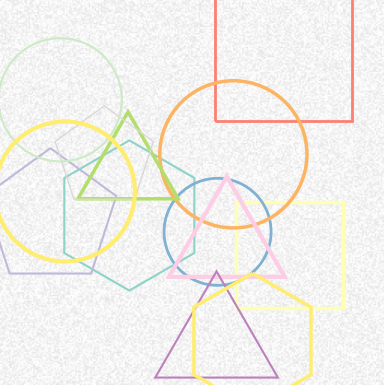[{"shape": "hexagon", "thickness": 1.5, "radius": 0.98, "center": [0.336, 0.44]}, {"shape": "square", "thickness": 2.5, "radius": 0.69, "center": [0.753, 0.338]}, {"shape": "pentagon", "thickness": 1.5, "radius": 0.9, "center": [0.131, 0.435]}, {"shape": "square", "thickness": 2, "radius": 0.89, "center": [0.737, 0.864]}, {"shape": "circle", "thickness": 2, "radius": 0.7, "center": [0.565, 0.398]}, {"shape": "circle", "thickness": 2.5, "radius": 0.96, "center": [0.606, 0.599]}, {"shape": "triangle", "thickness": 2.5, "radius": 0.75, "center": [0.333, 0.559]}, {"shape": "triangle", "thickness": 3, "radius": 0.87, "center": [0.589, 0.368]}, {"shape": "pentagon", "thickness": 1, "radius": 0.67, "center": [0.271, 0.591]}, {"shape": "triangle", "thickness": 1.5, "radius": 0.92, "center": [0.562, 0.111]}, {"shape": "circle", "thickness": 1.5, "radius": 0.8, "center": [0.157, 0.741]}, {"shape": "circle", "thickness": 3, "radius": 0.91, "center": [0.169, 0.503]}, {"shape": "hexagon", "thickness": 2.5, "radius": 0.88, "center": [0.656, 0.115]}]